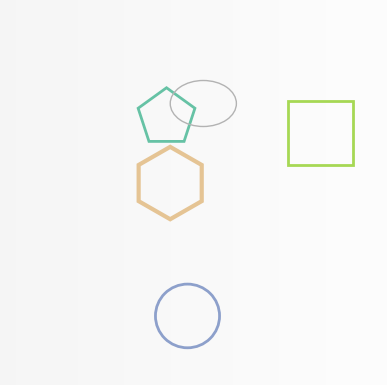[{"shape": "pentagon", "thickness": 2, "radius": 0.39, "center": [0.43, 0.695]}, {"shape": "circle", "thickness": 2, "radius": 0.41, "center": [0.484, 0.179]}, {"shape": "square", "thickness": 2, "radius": 0.42, "center": [0.827, 0.654]}, {"shape": "hexagon", "thickness": 3, "radius": 0.47, "center": [0.439, 0.525]}, {"shape": "oval", "thickness": 1, "radius": 0.43, "center": [0.525, 0.731]}]